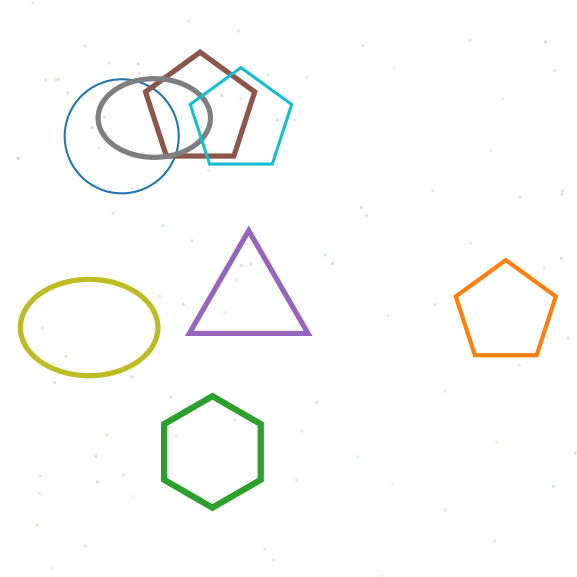[{"shape": "circle", "thickness": 1, "radius": 0.49, "center": [0.211, 0.763]}, {"shape": "pentagon", "thickness": 2, "radius": 0.46, "center": [0.876, 0.458]}, {"shape": "hexagon", "thickness": 3, "radius": 0.48, "center": [0.368, 0.217]}, {"shape": "triangle", "thickness": 2.5, "radius": 0.59, "center": [0.431, 0.481]}, {"shape": "pentagon", "thickness": 2.5, "radius": 0.5, "center": [0.347, 0.809]}, {"shape": "oval", "thickness": 2.5, "radius": 0.49, "center": [0.267, 0.795]}, {"shape": "oval", "thickness": 2.5, "radius": 0.6, "center": [0.154, 0.432]}, {"shape": "pentagon", "thickness": 1.5, "radius": 0.46, "center": [0.417, 0.79]}]